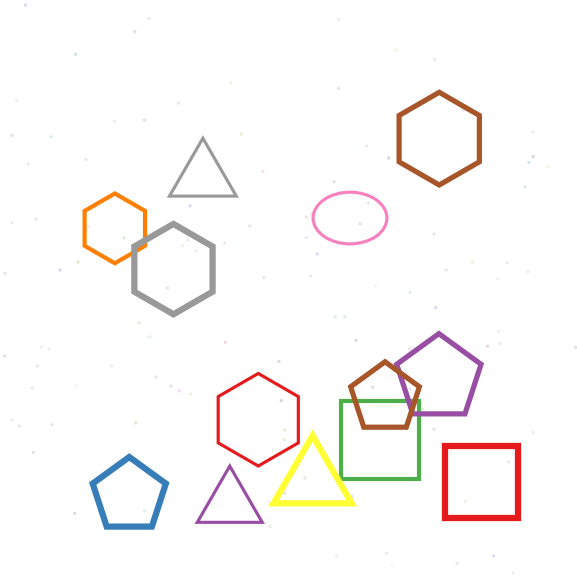[{"shape": "hexagon", "thickness": 1.5, "radius": 0.4, "center": [0.447, 0.272]}, {"shape": "square", "thickness": 3, "radius": 0.32, "center": [0.834, 0.164]}, {"shape": "pentagon", "thickness": 3, "radius": 0.33, "center": [0.224, 0.141]}, {"shape": "square", "thickness": 2, "radius": 0.34, "center": [0.658, 0.238]}, {"shape": "triangle", "thickness": 1.5, "radius": 0.32, "center": [0.398, 0.127]}, {"shape": "pentagon", "thickness": 2.5, "radius": 0.38, "center": [0.76, 0.345]}, {"shape": "hexagon", "thickness": 2, "radius": 0.3, "center": [0.199, 0.604]}, {"shape": "triangle", "thickness": 3, "radius": 0.39, "center": [0.541, 0.167]}, {"shape": "hexagon", "thickness": 2.5, "radius": 0.4, "center": [0.761, 0.759]}, {"shape": "pentagon", "thickness": 2.5, "radius": 0.31, "center": [0.667, 0.31]}, {"shape": "oval", "thickness": 1.5, "radius": 0.32, "center": [0.606, 0.622]}, {"shape": "hexagon", "thickness": 3, "radius": 0.39, "center": [0.3, 0.533]}, {"shape": "triangle", "thickness": 1.5, "radius": 0.33, "center": [0.351, 0.693]}]